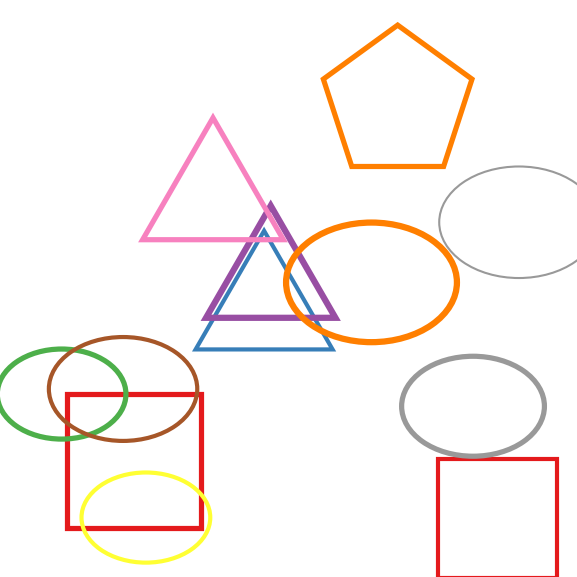[{"shape": "square", "thickness": 2.5, "radius": 0.58, "center": [0.232, 0.2]}, {"shape": "square", "thickness": 2, "radius": 0.52, "center": [0.861, 0.102]}, {"shape": "triangle", "thickness": 2, "radius": 0.68, "center": [0.457, 0.463]}, {"shape": "oval", "thickness": 2.5, "radius": 0.56, "center": [0.107, 0.317]}, {"shape": "triangle", "thickness": 3, "radius": 0.65, "center": [0.469, 0.514]}, {"shape": "pentagon", "thickness": 2.5, "radius": 0.68, "center": [0.689, 0.82]}, {"shape": "oval", "thickness": 3, "radius": 0.74, "center": [0.643, 0.51]}, {"shape": "oval", "thickness": 2, "radius": 0.56, "center": [0.253, 0.103]}, {"shape": "oval", "thickness": 2, "radius": 0.64, "center": [0.213, 0.326]}, {"shape": "triangle", "thickness": 2.5, "radius": 0.7, "center": [0.369, 0.654]}, {"shape": "oval", "thickness": 1, "radius": 0.69, "center": [0.899, 0.614]}, {"shape": "oval", "thickness": 2.5, "radius": 0.62, "center": [0.819, 0.296]}]